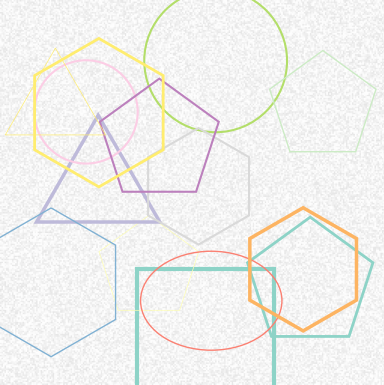[{"shape": "pentagon", "thickness": 2, "radius": 0.86, "center": [0.806, 0.265]}, {"shape": "square", "thickness": 3, "radius": 0.89, "center": [0.534, 0.123]}, {"shape": "pentagon", "thickness": 0.5, "radius": 0.68, "center": [0.387, 0.304]}, {"shape": "triangle", "thickness": 2.5, "radius": 0.92, "center": [0.255, 0.516]}, {"shape": "oval", "thickness": 1, "radius": 0.92, "center": [0.549, 0.219]}, {"shape": "hexagon", "thickness": 1, "radius": 0.97, "center": [0.133, 0.267]}, {"shape": "hexagon", "thickness": 2.5, "radius": 0.8, "center": [0.787, 0.3]}, {"shape": "circle", "thickness": 1.5, "radius": 0.93, "center": [0.56, 0.842]}, {"shape": "circle", "thickness": 1.5, "radius": 0.67, "center": [0.223, 0.709]}, {"shape": "hexagon", "thickness": 1.5, "radius": 0.76, "center": [0.516, 0.516]}, {"shape": "pentagon", "thickness": 1.5, "radius": 0.81, "center": [0.414, 0.633]}, {"shape": "pentagon", "thickness": 1, "radius": 0.73, "center": [0.839, 0.723]}, {"shape": "hexagon", "thickness": 2, "radius": 0.96, "center": [0.257, 0.707]}, {"shape": "triangle", "thickness": 0.5, "radius": 0.75, "center": [0.144, 0.725]}]